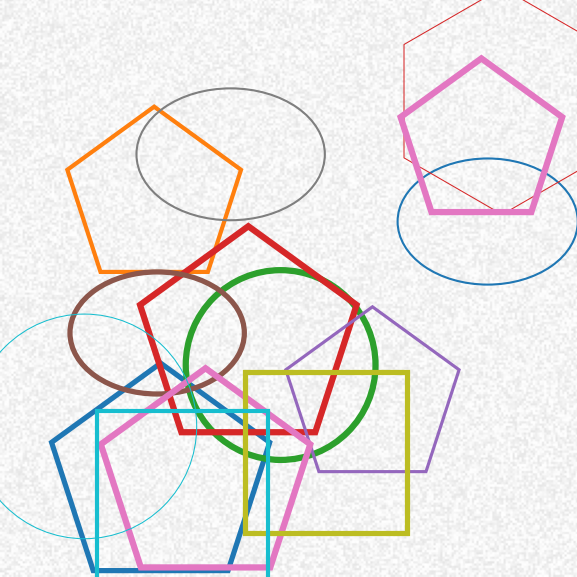[{"shape": "oval", "thickness": 1, "radius": 0.78, "center": [0.844, 0.616]}, {"shape": "pentagon", "thickness": 2.5, "radius": 0.99, "center": [0.278, 0.172]}, {"shape": "pentagon", "thickness": 2, "radius": 0.79, "center": [0.267, 0.656]}, {"shape": "circle", "thickness": 3, "radius": 0.82, "center": [0.486, 0.367]}, {"shape": "hexagon", "thickness": 0.5, "radius": 0.98, "center": [0.87, 0.824]}, {"shape": "pentagon", "thickness": 3, "radius": 0.99, "center": [0.43, 0.41]}, {"shape": "pentagon", "thickness": 1.5, "radius": 0.79, "center": [0.645, 0.31]}, {"shape": "oval", "thickness": 2.5, "radius": 0.75, "center": [0.272, 0.423]}, {"shape": "pentagon", "thickness": 3, "radius": 0.74, "center": [0.834, 0.751]}, {"shape": "pentagon", "thickness": 3, "radius": 0.95, "center": [0.356, 0.171]}, {"shape": "oval", "thickness": 1, "radius": 0.82, "center": [0.399, 0.732]}, {"shape": "square", "thickness": 2.5, "radius": 0.7, "center": [0.564, 0.215]}, {"shape": "square", "thickness": 2, "radius": 0.74, "center": [0.316, 0.14]}, {"shape": "circle", "thickness": 0.5, "radius": 0.97, "center": [0.146, 0.261]}]